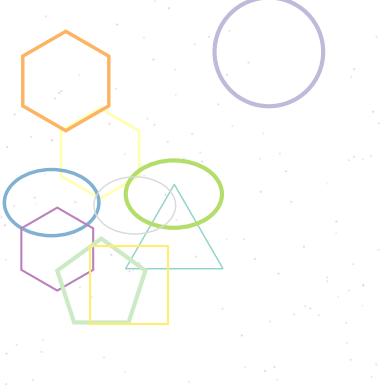[{"shape": "triangle", "thickness": 1, "radius": 0.73, "center": [0.453, 0.375]}, {"shape": "hexagon", "thickness": 2, "radius": 0.59, "center": [0.26, 0.601]}, {"shape": "circle", "thickness": 3, "radius": 0.71, "center": [0.698, 0.865]}, {"shape": "oval", "thickness": 2.5, "radius": 0.61, "center": [0.134, 0.474]}, {"shape": "hexagon", "thickness": 2.5, "radius": 0.65, "center": [0.171, 0.79]}, {"shape": "oval", "thickness": 3, "radius": 0.62, "center": [0.452, 0.496]}, {"shape": "oval", "thickness": 1, "radius": 0.53, "center": [0.35, 0.466]}, {"shape": "hexagon", "thickness": 1.5, "radius": 0.54, "center": [0.149, 0.353]}, {"shape": "pentagon", "thickness": 3, "radius": 0.6, "center": [0.263, 0.26]}, {"shape": "square", "thickness": 1.5, "radius": 0.51, "center": [0.336, 0.259]}]